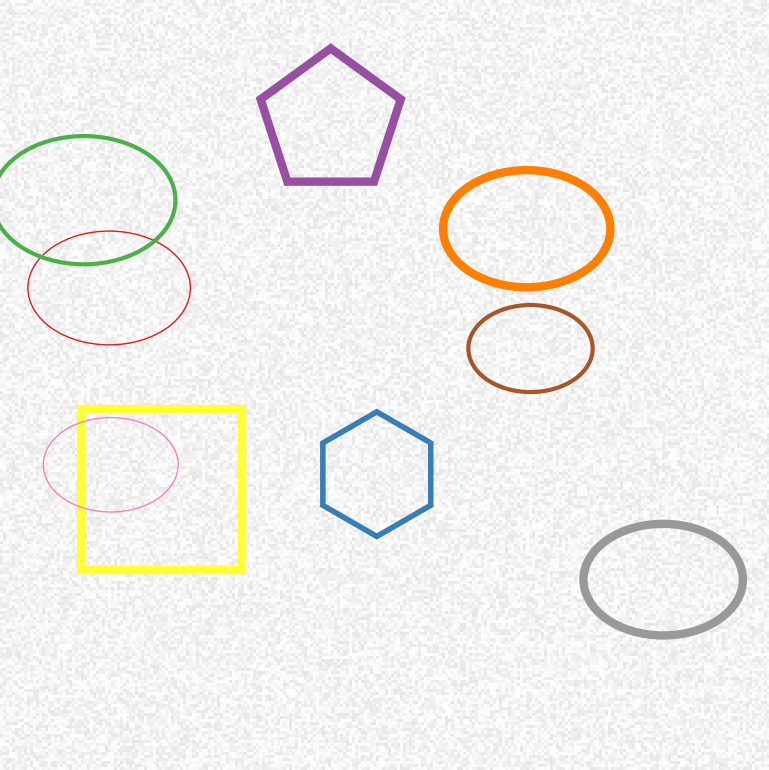[{"shape": "oval", "thickness": 0.5, "radius": 0.53, "center": [0.142, 0.626]}, {"shape": "hexagon", "thickness": 2, "radius": 0.4, "center": [0.489, 0.384]}, {"shape": "oval", "thickness": 1.5, "radius": 0.59, "center": [0.109, 0.74]}, {"shape": "pentagon", "thickness": 3, "radius": 0.48, "center": [0.429, 0.842]}, {"shape": "oval", "thickness": 3, "radius": 0.54, "center": [0.684, 0.703]}, {"shape": "square", "thickness": 3, "radius": 0.52, "center": [0.209, 0.365]}, {"shape": "oval", "thickness": 1.5, "radius": 0.4, "center": [0.689, 0.547]}, {"shape": "oval", "thickness": 0.5, "radius": 0.44, "center": [0.144, 0.396]}, {"shape": "oval", "thickness": 3, "radius": 0.52, "center": [0.861, 0.247]}]